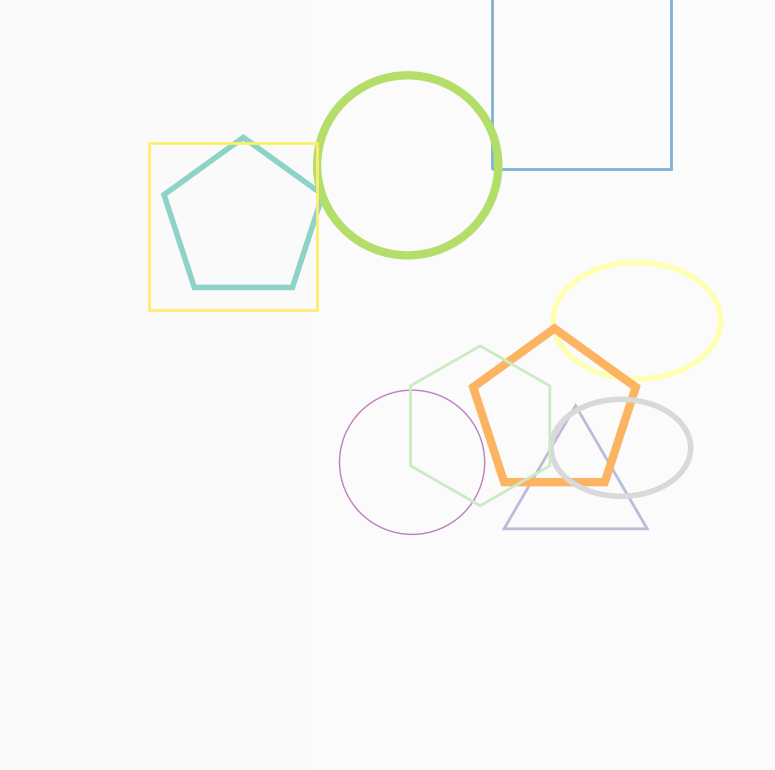[{"shape": "pentagon", "thickness": 2, "radius": 0.54, "center": [0.314, 0.714]}, {"shape": "oval", "thickness": 2, "radius": 0.54, "center": [0.822, 0.584]}, {"shape": "triangle", "thickness": 1, "radius": 0.53, "center": [0.743, 0.367]}, {"shape": "square", "thickness": 1, "radius": 0.57, "center": [0.75, 0.895]}, {"shape": "pentagon", "thickness": 3, "radius": 0.55, "center": [0.715, 0.463]}, {"shape": "circle", "thickness": 3, "radius": 0.58, "center": [0.526, 0.785]}, {"shape": "oval", "thickness": 2, "radius": 0.45, "center": [0.801, 0.418]}, {"shape": "circle", "thickness": 0.5, "radius": 0.47, "center": [0.532, 0.4]}, {"shape": "hexagon", "thickness": 1, "radius": 0.52, "center": [0.62, 0.447]}, {"shape": "square", "thickness": 1, "radius": 0.54, "center": [0.301, 0.706]}]